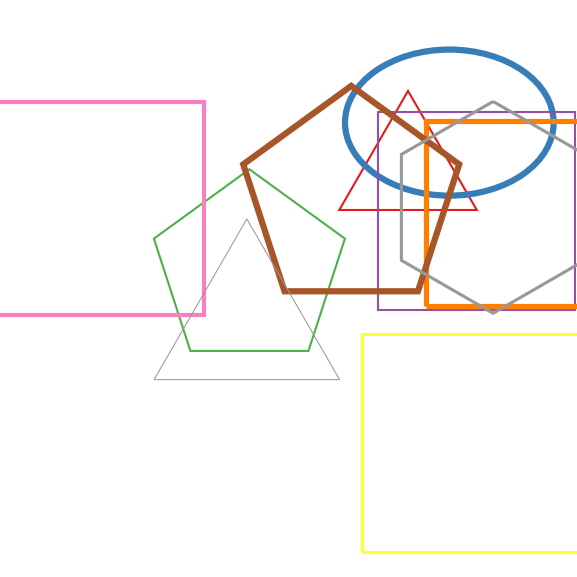[{"shape": "triangle", "thickness": 1, "radius": 0.69, "center": [0.707, 0.704]}, {"shape": "oval", "thickness": 3, "radius": 0.9, "center": [0.778, 0.787]}, {"shape": "pentagon", "thickness": 1, "radius": 0.87, "center": [0.432, 0.532]}, {"shape": "square", "thickness": 1, "radius": 0.86, "center": [0.825, 0.634]}, {"shape": "square", "thickness": 2.5, "radius": 0.8, "center": [0.898, 0.629]}, {"shape": "square", "thickness": 1.5, "radius": 0.94, "center": [0.814, 0.232]}, {"shape": "pentagon", "thickness": 3, "radius": 0.98, "center": [0.608, 0.654]}, {"shape": "square", "thickness": 2, "radius": 0.92, "center": [0.168, 0.638]}, {"shape": "hexagon", "thickness": 1.5, "radius": 0.92, "center": [0.854, 0.64]}, {"shape": "triangle", "thickness": 0.5, "radius": 0.93, "center": [0.427, 0.435]}]